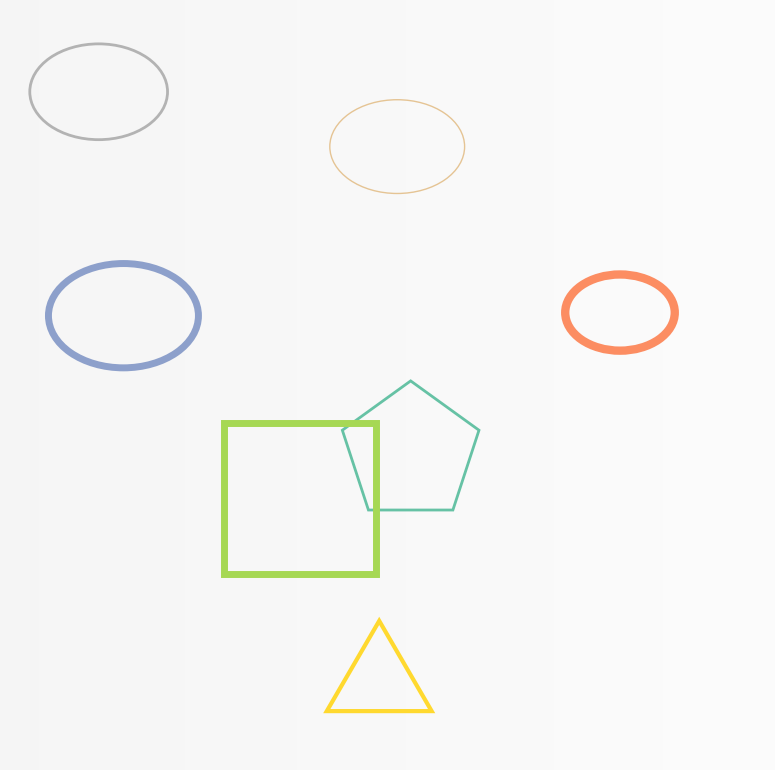[{"shape": "pentagon", "thickness": 1, "radius": 0.46, "center": [0.53, 0.413]}, {"shape": "oval", "thickness": 3, "radius": 0.35, "center": [0.8, 0.594]}, {"shape": "oval", "thickness": 2.5, "radius": 0.48, "center": [0.159, 0.59]}, {"shape": "square", "thickness": 2.5, "radius": 0.49, "center": [0.387, 0.353]}, {"shape": "triangle", "thickness": 1.5, "radius": 0.39, "center": [0.489, 0.116]}, {"shape": "oval", "thickness": 0.5, "radius": 0.43, "center": [0.513, 0.81]}, {"shape": "oval", "thickness": 1, "radius": 0.44, "center": [0.127, 0.881]}]